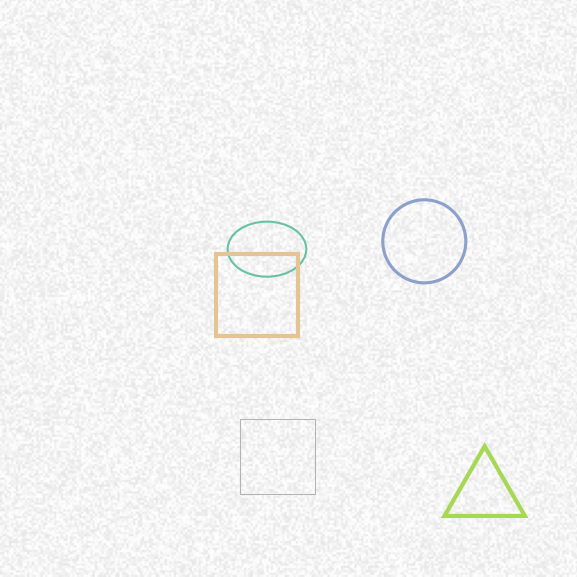[{"shape": "oval", "thickness": 1, "radius": 0.34, "center": [0.462, 0.568]}, {"shape": "circle", "thickness": 1.5, "radius": 0.36, "center": [0.735, 0.581]}, {"shape": "triangle", "thickness": 2, "radius": 0.4, "center": [0.839, 0.146]}, {"shape": "square", "thickness": 2, "radius": 0.35, "center": [0.444, 0.489]}, {"shape": "square", "thickness": 0.5, "radius": 0.33, "center": [0.48, 0.208]}]